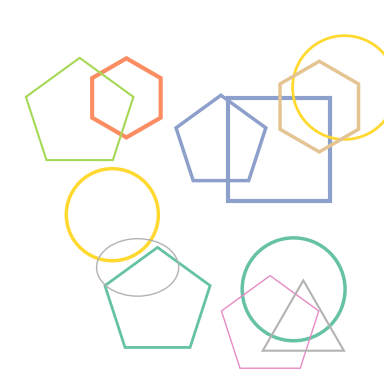[{"shape": "pentagon", "thickness": 2, "radius": 0.72, "center": [0.409, 0.214]}, {"shape": "circle", "thickness": 2.5, "radius": 0.67, "center": [0.763, 0.249]}, {"shape": "hexagon", "thickness": 3, "radius": 0.51, "center": [0.328, 0.746]}, {"shape": "pentagon", "thickness": 2.5, "radius": 0.61, "center": [0.574, 0.63]}, {"shape": "square", "thickness": 3, "radius": 0.67, "center": [0.724, 0.611]}, {"shape": "pentagon", "thickness": 1, "radius": 0.66, "center": [0.702, 0.151]}, {"shape": "pentagon", "thickness": 1.5, "radius": 0.73, "center": [0.207, 0.703]}, {"shape": "circle", "thickness": 2.5, "radius": 0.6, "center": [0.292, 0.442]}, {"shape": "circle", "thickness": 2, "radius": 0.67, "center": [0.895, 0.773]}, {"shape": "hexagon", "thickness": 2.5, "radius": 0.59, "center": [0.829, 0.723]}, {"shape": "oval", "thickness": 1, "radius": 0.53, "center": [0.357, 0.305]}, {"shape": "triangle", "thickness": 1.5, "radius": 0.61, "center": [0.788, 0.15]}]